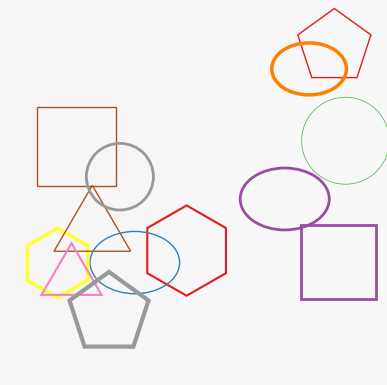[{"shape": "hexagon", "thickness": 1.5, "radius": 0.59, "center": [0.482, 0.349]}, {"shape": "pentagon", "thickness": 1, "radius": 0.5, "center": [0.863, 0.879]}, {"shape": "oval", "thickness": 1, "radius": 0.58, "center": [0.348, 0.318]}, {"shape": "circle", "thickness": 0.5, "radius": 0.56, "center": [0.891, 0.635]}, {"shape": "square", "thickness": 2, "radius": 0.48, "center": [0.874, 0.319]}, {"shape": "oval", "thickness": 2, "radius": 0.57, "center": [0.735, 0.483]}, {"shape": "oval", "thickness": 2.5, "radius": 0.48, "center": [0.798, 0.821]}, {"shape": "hexagon", "thickness": 2.5, "radius": 0.45, "center": [0.148, 0.317]}, {"shape": "square", "thickness": 1, "radius": 0.51, "center": [0.198, 0.619]}, {"shape": "triangle", "thickness": 1, "radius": 0.57, "center": [0.238, 0.404]}, {"shape": "triangle", "thickness": 1.5, "radius": 0.45, "center": [0.185, 0.279]}, {"shape": "pentagon", "thickness": 3, "radius": 0.54, "center": [0.281, 0.186]}, {"shape": "circle", "thickness": 2, "radius": 0.43, "center": [0.309, 0.541]}]